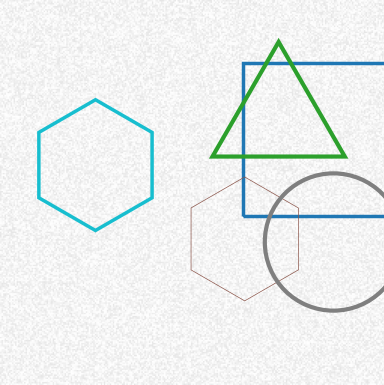[{"shape": "square", "thickness": 2.5, "radius": 1.0, "center": [0.83, 0.638]}, {"shape": "triangle", "thickness": 3, "radius": 0.99, "center": [0.724, 0.693]}, {"shape": "hexagon", "thickness": 0.5, "radius": 0.8, "center": [0.636, 0.379]}, {"shape": "circle", "thickness": 3, "radius": 0.89, "center": [0.866, 0.371]}, {"shape": "hexagon", "thickness": 2.5, "radius": 0.85, "center": [0.248, 0.571]}]